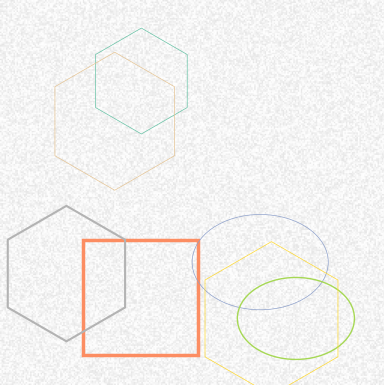[{"shape": "hexagon", "thickness": 0.5, "radius": 0.69, "center": [0.367, 0.79]}, {"shape": "square", "thickness": 2.5, "radius": 0.74, "center": [0.366, 0.227]}, {"shape": "oval", "thickness": 0.5, "radius": 0.88, "center": [0.676, 0.319]}, {"shape": "oval", "thickness": 1, "radius": 0.76, "center": [0.769, 0.173]}, {"shape": "hexagon", "thickness": 0.5, "radius": 1.0, "center": [0.705, 0.173]}, {"shape": "hexagon", "thickness": 0.5, "radius": 0.9, "center": [0.298, 0.685]}, {"shape": "hexagon", "thickness": 1.5, "radius": 0.88, "center": [0.173, 0.289]}]